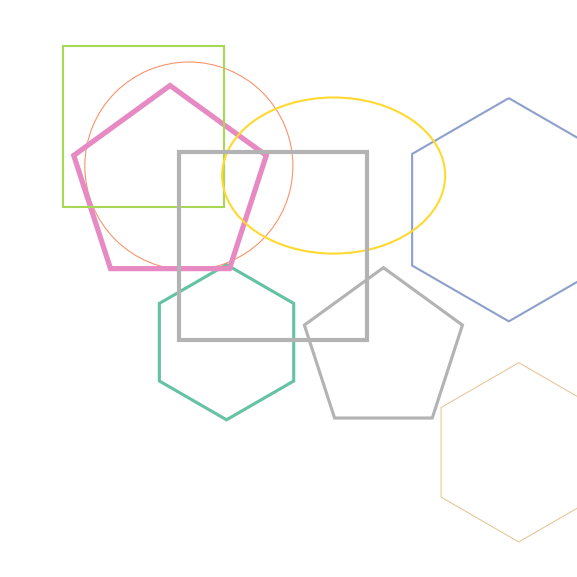[{"shape": "hexagon", "thickness": 1.5, "radius": 0.67, "center": [0.392, 0.407]}, {"shape": "circle", "thickness": 0.5, "radius": 0.9, "center": [0.327, 0.712]}, {"shape": "hexagon", "thickness": 1, "radius": 0.97, "center": [0.881, 0.636]}, {"shape": "pentagon", "thickness": 2.5, "radius": 0.88, "center": [0.294, 0.676]}, {"shape": "square", "thickness": 1, "radius": 0.7, "center": [0.248, 0.78]}, {"shape": "oval", "thickness": 1, "radius": 0.97, "center": [0.578, 0.695]}, {"shape": "hexagon", "thickness": 0.5, "radius": 0.78, "center": [0.898, 0.216]}, {"shape": "square", "thickness": 2, "radius": 0.81, "center": [0.473, 0.573]}, {"shape": "pentagon", "thickness": 1.5, "radius": 0.72, "center": [0.664, 0.392]}]